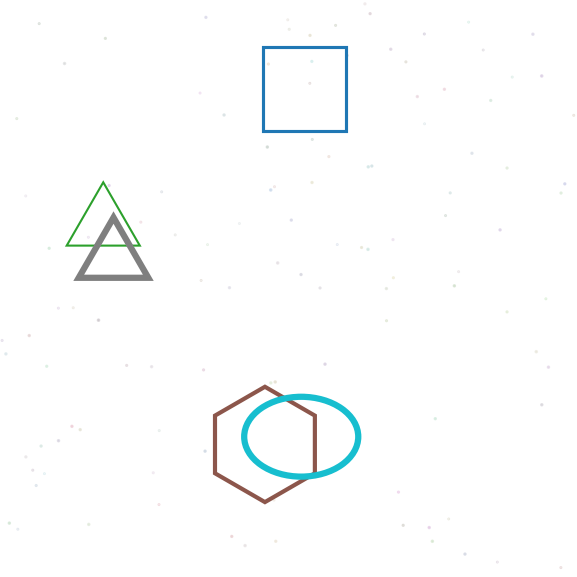[{"shape": "square", "thickness": 1.5, "radius": 0.36, "center": [0.528, 0.845]}, {"shape": "triangle", "thickness": 1, "radius": 0.37, "center": [0.179, 0.61]}, {"shape": "hexagon", "thickness": 2, "radius": 0.5, "center": [0.459, 0.23]}, {"shape": "triangle", "thickness": 3, "radius": 0.35, "center": [0.197, 0.553]}, {"shape": "oval", "thickness": 3, "radius": 0.49, "center": [0.522, 0.243]}]